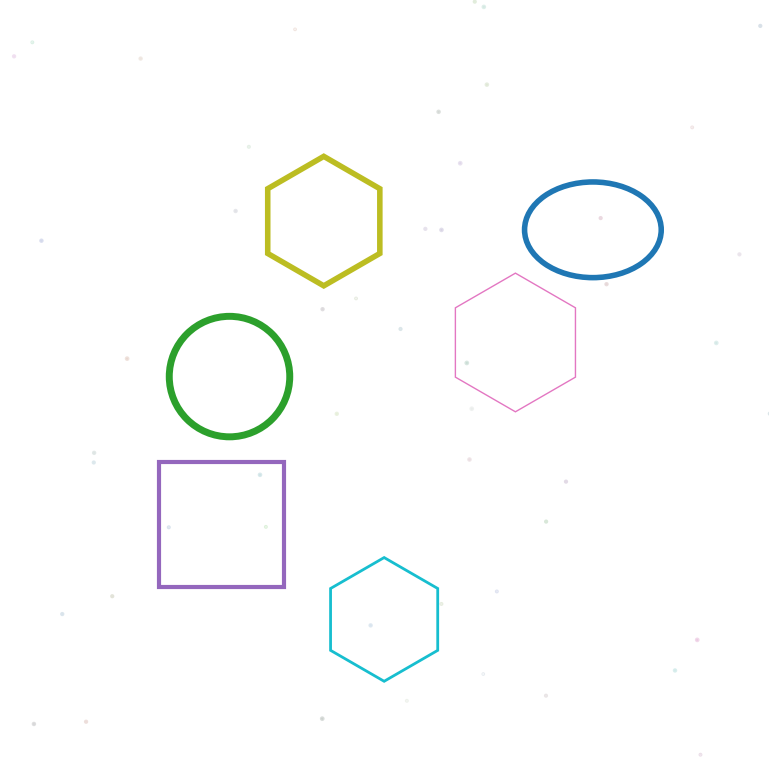[{"shape": "oval", "thickness": 2, "radius": 0.44, "center": [0.77, 0.702]}, {"shape": "circle", "thickness": 2.5, "radius": 0.39, "center": [0.298, 0.511]}, {"shape": "square", "thickness": 1.5, "radius": 0.4, "center": [0.287, 0.319]}, {"shape": "hexagon", "thickness": 0.5, "radius": 0.45, "center": [0.669, 0.555]}, {"shape": "hexagon", "thickness": 2, "radius": 0.42, "center": [0.42, 0.713]}, {"shape": "hexagon", "thickness": 1, "radius": 0.4, "center": [0.499, 0.196]}]